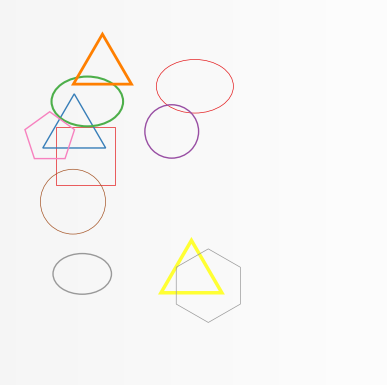[{"shape": "oval", "thickness": 0.5, "radius": 0.5, "center": [0.503, 0.776]}, {"shape": "square", "thickness": 0.5, "radius": 0.38, "center": [0.221, 0.595]}, {"shape": "triangle", "thickness": 1, "radius": 0.47, "center": [0.192, 0.662]}, {"shape": "oval", "thickness": 1.5, "radius": 0.46, "center": [0.225, 0.736]}, {"shape": "circle", "thickness": 1, "radius": 0.35, "center": [0.443, 0.659]}, {"shape": "triangle", "thickness": 2, "radius": 0.43, "center": [0.264, 0.825]}, {"shape": "triangle", "thickness": 2.5, "radius": 0.45, "center": [0.494, 0.285]}, {"shape": "circle", "thickness": 0.5, "radius": 0.42, "center": [0.188, 0.476]}, {"shape": "pentagon", "thickness": 1, "radius": 0.34, "center": [0.128, 0.642]}, {"shape": "hexagon", "thickness": 0.5, "radius": 0.48, "center": [0.538, 0.258]}, {"shape": "oval", "thickness": 1, "radius": 0.38, "center": [0.212, 0.289]}]